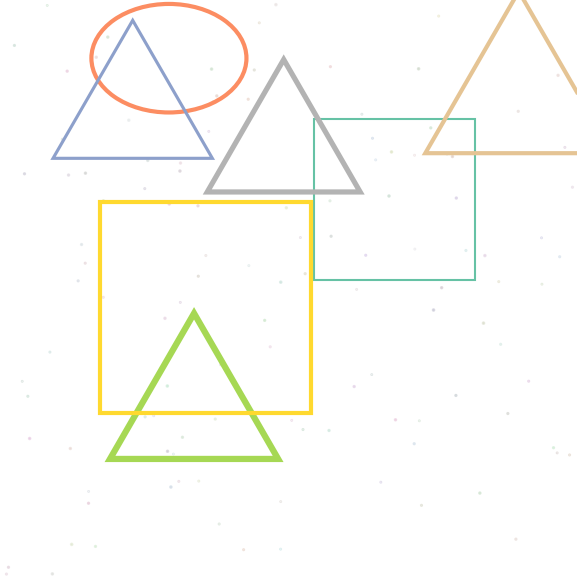[{"shape": "square", "thickness": 1, "radius": 0.7, "center": [0.683, 0.654]}, {"shape": "oval", "thickness": 2, "radius": 0.67, "center": [0.293, 0.898]}, {"shape": "triangle", "thickness": 1.5, "radius": 0.8, "center": [0.23, 0.805]}, {"shape": "triangle", "thickness": 3, "radius": 0.84, "center": [0.336, 0.288]}, {"shape": "square", "thickness": 2, "radius": 0.91, "center": [0.356, 0.466]}, {"shape": "triangle", "thickness": 2, "radius": 0.93, "center": [0.898, 0.827]}, {"shape": "triangle", "thickness": 2.5, "radius": 0.76, "center": [0.491, 0.743]}]